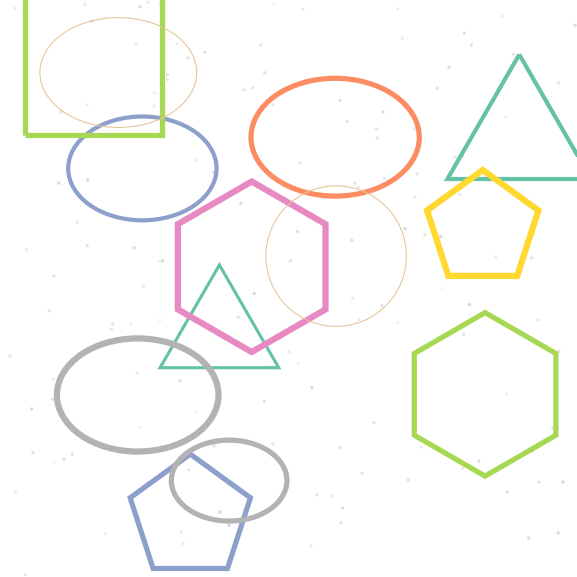[{"shape": "triangle", "thickness": 1.5, "radius": 0.59, "center": [0.38, 0.422]}, {"shape": "triangle", "thickness": 2, "radius": 0.72, "center": [0.899, 0.761]}, {"shape": "oval", "thickness": 2.5, "radius": 0.73, "center": [0.58, 0.762]}, {"shape": "oval", "thickness": 2, "radius": 0.64, "center": [0.247, 0.708]}, {"shape": "pentagon", "thickness": 2.5, "radius": 0.55, "center": [0.33, 0.103]}, {"shape": "hexagon", "thickness": 3, "radius": 0.74, "center": [0.436, 0.537]}, {"shape": "square", "thickness": 2.5, "radius": 0.59, "center": [0.162, 0.884]}, {"shape": "hexagon", "thickness": 2.5, "radius": 0.71, "center": [0.84, 0.316]}, {"shape": "pentagon", "thickness": 3, "radius": 0.51, "center": [0.836, 0.603]}, {"shape": "circle", "thickness": 0.5, "radius": 0.61, "center": [0.582, 0.556]}, {"shape": "oval", "thickness": 0.5, "radius": 0.68, "center": [0.205, 0.874]}, {"shape": "oval", "thickness": 2.5, "radius": 0.5, "center": [0.397, 0.167]}, {"shape": "oval", "thickness": 3, "radius": 0.7, "center": [0.238, 0.315]}]